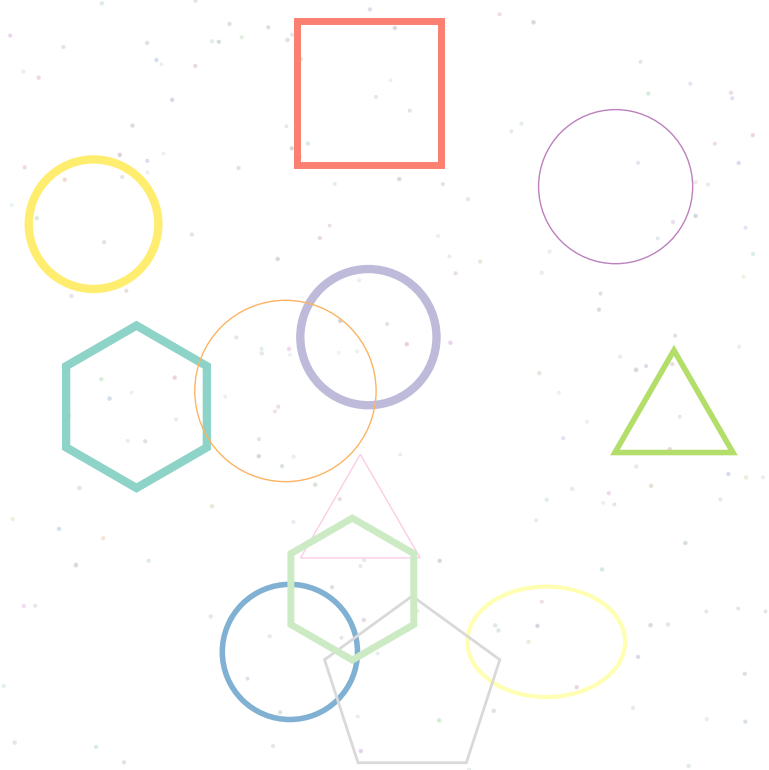[{"shape": "hexagon", "thickness": 3, "radius": 0.53, "center": [0.177, 0.472]}, {"shape": "oval", "thickness": 1.5, "radius": 0.51, "center": [0.709, 0.166]}, {"shape": "circle", "thickness": 3, "radius": 0.44, "center": [0.478, 0.562]}, {"shape": "square", "thickness": 2.5, "radius": 0.47, "center": [0.479, 0.879]}, {"shape": "circle", "thickness": 2, "radius": 0.44, "center": [0.376, 0.153]}, {"shape": "circle", "thickness": 0.5, "radius": 0.59, "center": [0.371, 0.492]}, {"shape": "triangle", "thickness": 2, "radius": 0.44, "center": [0.875, 0.457]}, {"shape": "triangle", "thickness": 0.5, "radius": 0.45, "center": [0.468, 0.32]}, {"shape": "pentagon", "thickness": 1, "radius": 0.6, "center": [0.535, 0.106]}, {"shape": "circle", "thickness": 0.5, "radius": 0.5, "center": [0.8, 0.758]}, {"shape": "hexagon", "thickness": 2.5, "radius": 0.46, "center": [0.458, 0.235]}, {"shape": "circle", "thickness": 3, "radius": 0.42, "center": [0.121, 0.709]}]